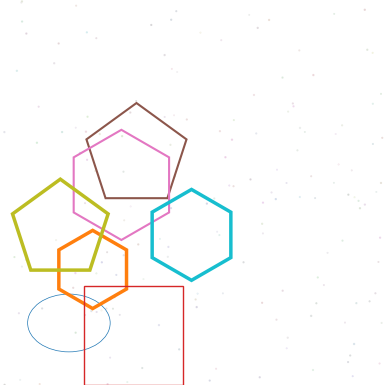[{"shape": "oval", "thickness": 0.5, "radius": 0.54, "center": [0.179, 0.161]}, {"shape": "hexagon", "thickness": 2.5, "radius": 0.51, "center": [0.241, 0.3]}, {"shape": "square", "thickness": 1, "radius": 0.65, "center": [0.346, 0.129]}, {"shape": "pentagon", "thickness": 1.5, "radius": 0.68, "center": [0.354, 0.596]}, {"shape": "hexagon", "thickness": 1.5, "radius": 0.72, "center": [0.315, 0.52]}, {"shape": "pentagon", "thickness": 2.5, "radius": 0.65, "center": [0.157, 0.404]}, {"shape": "hexagon", "thickness": 2.5, "radius": 0.59, "center": [0.497, 0.39]}]